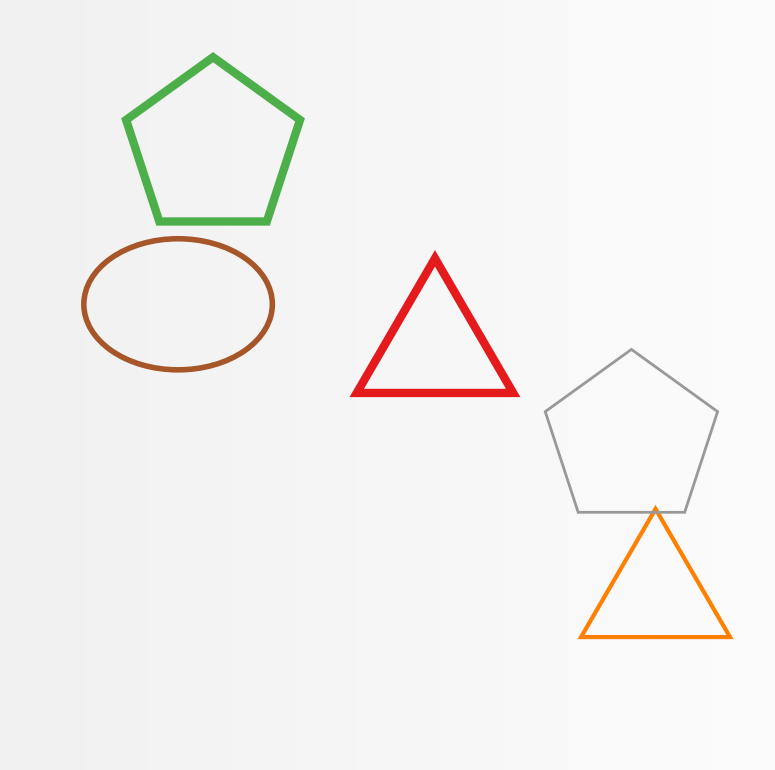[{"shape": "triangle", "thickness": 3, "radius": 0.58, "center": [0.561, 0.548]}, {"shape": "pentagon", "thickness": 3, "radius": 0.59, "center": [0.275, 0.808]}, {"shape": "triangle", "thickness": 1.5, "radius": 0.55, "center": [0.846, 0.228]}, {"shape": "oval", "thickness": 2, "radius": 0.61, "center": [0.23, 0.605]}, {"shape": "pentagon", "thickness": 1, "radius": 0.58, "center": [0.815, 0.429]}]